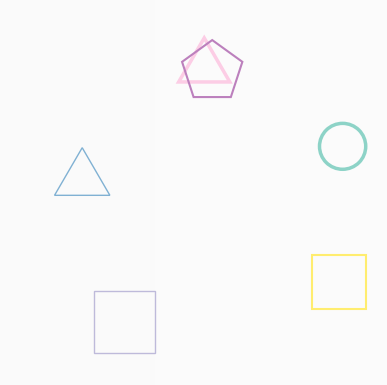[{"shape": "circle", "thickness": 2.5, "radius": 0.3, "center": [0.884, 0.62]}, {"shape": "square", "thickness": 1, "radius": 0.4, "center": [0.322, 0.164]}, {"shape": "triangle", "thickness": 1, "radius": 0.41, "center": [0.212, 0.534]}, {"shape": "triangle", "thickness": 2.5, "radius": 0.38, "center": [0.527, 0.825]}, {"shape": "pentagon", "thickness": 1.5, "radius": 0.41, "center": [0.548, 0.814]}, {"shape": "square", "thickness": 1.5, "radius": 0.35, "center": [0.875, 0.268]}]